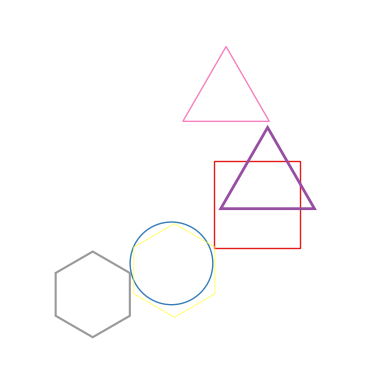[{"shape": "square", "thickness": 1, "radius": 0.56, "center": [0.667, 0.469]}, {"shape": "circle", "thickness": 1, "radius": 0.54, "center": [0.445, 0.316]}, {"shape": "triangle", "thickness": 2, "radius": 0.7, "center": [0.695, 0.528]}, {"shape": "hexagon", "thickness": 0.5, "radius": 0.61, "center": [0.453, 0.297]}, {"shape": "triangle", "thickness": 1, "radius": 0.65, "center": [0.587, 0.75]}, {"shape": "hexagon", "thickness": 1.5, "radius": 0.56, "center": [0.241, 0.235]}]